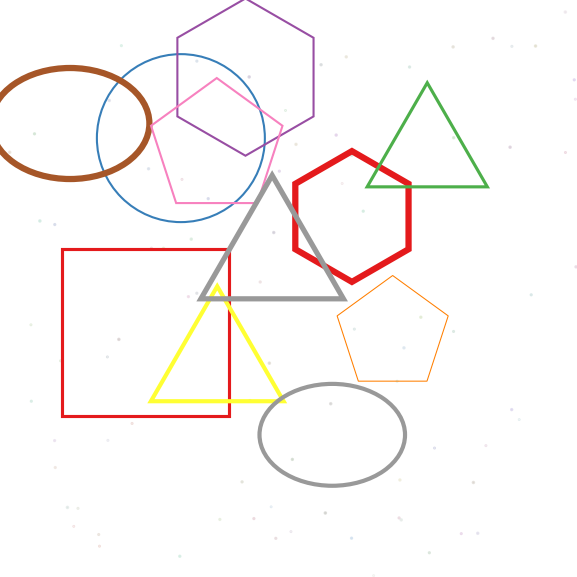[{"shape": "square", "thickness": 1.5, "radius": 0.72, "center": [0.252, 0.424]}, {"shape": "hexagon", "thickness": 3, "radius": 0.57, "center": [0.609, 0.624]}, {"shape": "circle", "thickness": 1, "radius": 0.73, "center": [0.313, 0.76]}, {"shape": "triangle", "thickness": 1.5, "radius": 0.6, "center": [0.74, 0.736]}, {"shape": "hexagon", "thickness": 1, "radius": 0.68, "center": [0.425, 0.866]}, {"shape": "pentagon", "thickness": 0.5, "radius": 0.51, "center": [0.68, 0.421]}, {"shape": "triangle", "thickness": 2, "radius": 0.66, "center": [0.376, 0.371]}, {"shape": "oval", "thickness": 3, "radius": 0.69, "center": [0.121, 0.785]}, {"shape": "pentagon", "thickness": 1, "radius": 0.6, "center": [0.375, 0.744]}, {"shape": "oval", "thickness": 2, "radius": 0.63, "center": [0.575, 0.246]}, {"shape": "triangle", "thickness": 2.5, "radius": 0.71, "center": [0.471, 0.553]}]